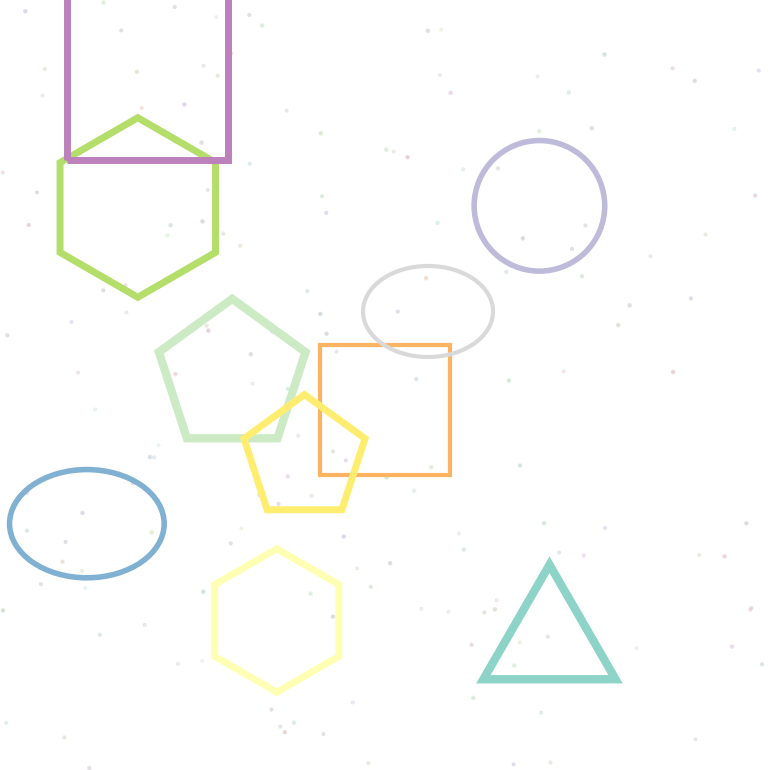[{"shape": "triangle", "thickness": 3, "radius": 0.5, "center": [0.714, 0.167]}, {"shape": "hexagon", "thickness": 2.5, "radius": 0.47, "center": [0.359, 0.194]}, {"shape": "circle", "thickness": 2, "radius": 0.42, "center": [0.701, 0.733]}, {"shape": "oval", "thickness": 2, "radius": 0.5, "center": [0.113, 0.32]}, {"shape": "square", "thickness": 1.5, "radius": 0.42, "center": [0.499, 0.467]}, {"shape": "hexagon", "thickness": 2.5, "radius": 0.58, "center": [0.179, 0.731]}, {"shape": "oval", "thickness": 1.5, "radius": 0.42, "center": [0.556, 0.595]}, {"shape": "square", "thickness": 2.5, "radius": 0.52, "center": [0.192, 0.897]}, {"shape": "pentagon", "thickness": 3, "radius": 0.5, "center": [0.302, 0.512]}, {"shape": "pentagon", "thickness": 2.5, "radius": 0.41, "center": [0.395, 0.405]}]